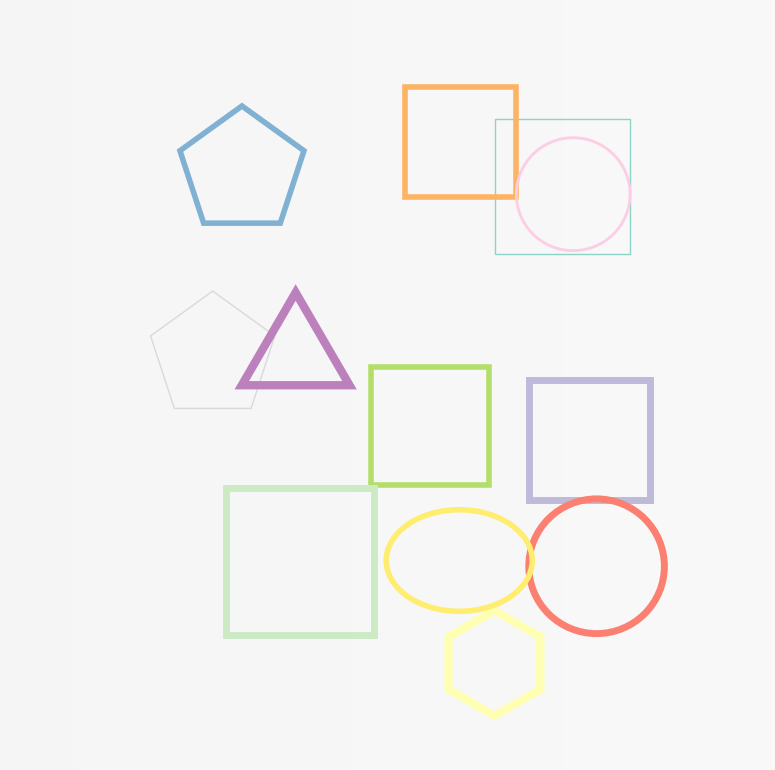[{"shape": "square", "thickness": 0.5, "radius": 0.44, "center": [0.726, 0.758]}, {"shape": "hexagon", "thickness": 3, "radius": 0.34, "center": [0.638, 0.139]}, {"shape": "square", "thickness": 2.5, "radius": 0.39, "center": [0.761, 0.429]}, {"shape": "circle", "thickness": 2.5, "radius": 0.44, "center": [0.77, 0.265]}, {"shape": "pentagon", "thickness": 2, "radius": 0.42, "center": [0.312, 0.778]}, {"shape": "square", "thickness": 2, "radius": 0.36, "center": [0.595, 0.815]}, {"shape": "square", "thickness": 2, "radius": 0.38, "center": [0.555, 0.447]}, {"shape": "circle", "thickness": 1, "radius": 0.37, "center": [0.74, 0.748]}, {"shape": "pentagon", "thickness": 0.5, "radius": 0.42, "center": [0.274, 0.538]}, {"shape": "triangle", "thickness": 3, "radius": 0.4, "center": [0.381, 0.54]}, {"shape": "square", "thickness": 2.5, "radius": 0.48, "center": [0.387, 0.271]}, {"shape": "oval", "thickness": 2, "radius": 0.47, "center": [0.593, 0.272]}]